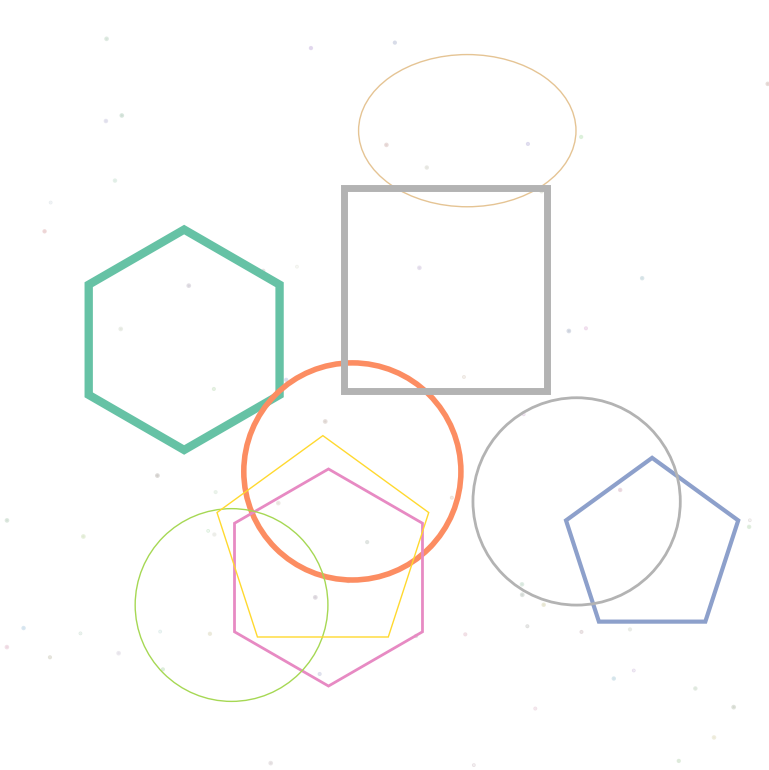[{"shape": "hexagon", "thickness": 3, "radius": 0.72, "center": [0.239, 0.559]}, {"shape": "circle", "thickness": 2, "radius": 0.7, "center": [0.458, 0.388]}, {"shape": "pentagon", "thickness": 1.5, "radius": 0.59, "center": [0.847, 0.288]}, {"shape": "hexagon", "thickness": 1, "radius": 0.7, "center": [0.427, 0.25]}, {"shape": "circle", "thickness": 0.5, "radius": 0.63, "center": [0.301, 0.214]}, {"shape": "pentagon", "thickness": 0.5, "radius": 0.72, "center": [0.419, 0.29]}, {"shape": "oval", "thickness": 0.5, "radius": 0.71, "center": [0.607, 0.83]}, {"shape": "square", "thickness": 2.5, "radius": 0.66, "center": [0.579, 0.624]}, {"shape": "circle", "thickness": 1, "radius": 0.67, "center": [0.749, 0.349]}]